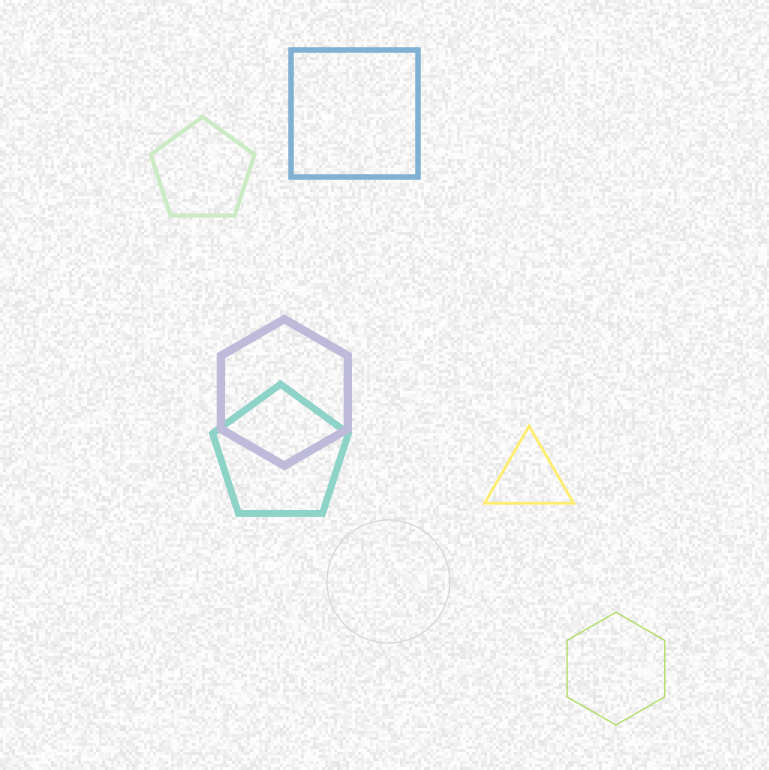[{"shape": "pentagon", "thickness": 2.5, "radius": 0.46, "center": [0.364, 0.408]}, {"shape": "hexagon", "thickness": 3, "radius": 0.48, "center": [0.369, 0.49]}, {"shape": "square", "thickness": 2, "radius": 0.41, "center": [0.46, 0.852]}, {"shape": "hexagon", "thickness": 0.5, "radius": 0.37, "center": [0.8, 0.132]}, {"shape": "circle", "thickness": 0.5, "radius": 0.4, "center": [0.504, 0.245]}, {"shape": "pentagon", "thickness": 1.5, "radius": 0.35, "center": [0.263, 0.777]}, {"shape": "triangle", "thickness": 1, "radius": 0.33, "center": [0.687, 0.38]}]